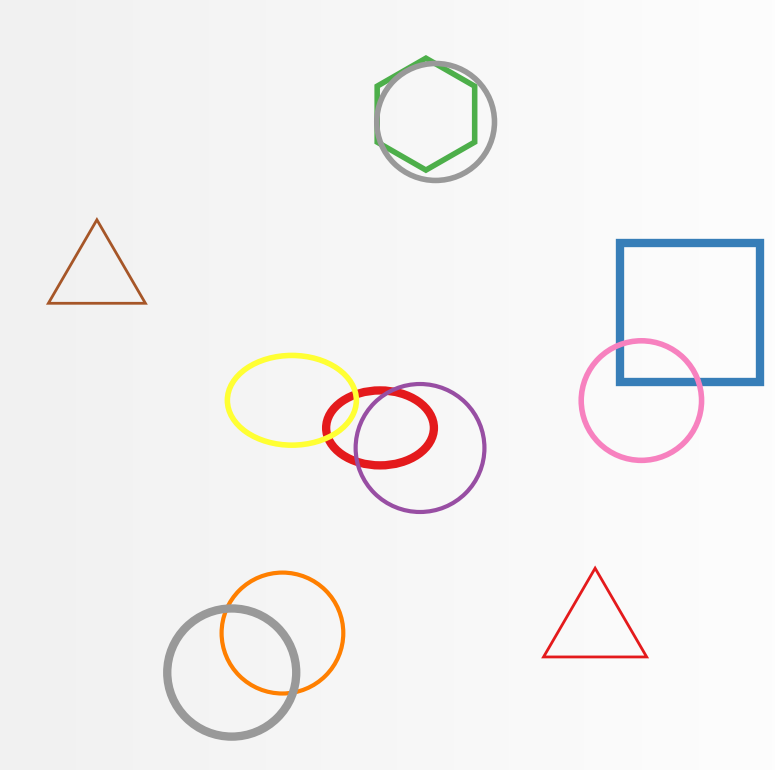[{"shape": "triangle", "thickness": 1, "radius": 0.38, "center": [0.768, 0.185]}, {"shape": "oval", "thickness": 3, "radius": 0.35, "center": [0.49, 0.444]}, {"shape": "square", "thickness": 3, "radius": 0.45, "center": [0.89, 0.594]}, {"shape": "hexagon", "thickness": 2, "radius": 0.36, "center": [0.55, 0.852]}, {"shape": "circle", "thickness": 1.5, "radius": 0.42, "center": [0.542, 0.418]}, {"shape": "circle", "thickness": 1.5, "radius": 0.39, "center": [0.364, 0.178]}, {"shape": "oval", "thickness": 2, "radius": 0.42, "center": [0.377, 0.48]}, {"shape": "triangle", "thickness": 1, "radius": 0.36, "center": [0.125, 0.642]}, {"shape": "circle", "thickness": 2, "radius": 0.39, "center": [0.828, 0.48]}, {"shape": "circle", "thickness": 3, "radius": 0.42, "center": [0.299, 0.127]}, {"shape": "circle", "thickness": 2, "radius": 0.38, "center": [0.562, 0.842]}]